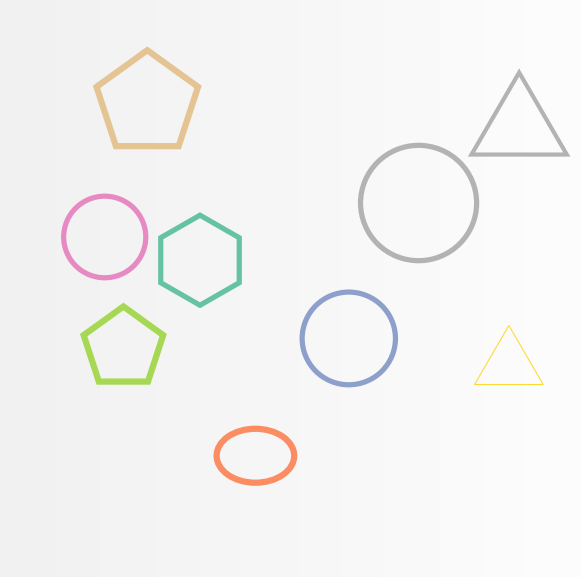[{"shape": "hexagon", "thickness": 2.5, "radius": 0.39, "center": [0.344, 0.549]}, {"shape": "oval", "thickness": 3, "radius": 0.33, "center": [0.439, 0.21]}, {"shape": "circle", "thickness": 2.5, "radius": 0.4, "center": [0.6, 0.413]}, {"shape": "circle", "thickness": 2.5, "radius": 0.35, "center": [0.18, 0.589]}, {"shape": "pentagon", "thickness": 3, "radius": 0.36, "center": [0.212, 0.397]}, {"shape": "triangle", "thickness": 0.5, "radius": 0.34, "center": [0.875, 0.367]}, {"shape": "pentagon", "thickness": 3, "radius": 0.46, "center": [0.253, 0.82]}, {"shape": "triangle", "thickness": 2, "radius": 0.47, "center": [0.893, 0.779]}, {"shape": "circle", "thickness": 2.5, "radius": 0.5, "center": [0.72, 0.648]}]